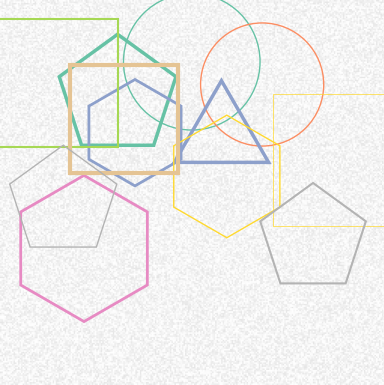[{"shape": "pentagon", "thickness": 2.5, "radius": 0.8, "center": [0.306, 0.752]}, {"shape": "circle", "thickness": 1, "radius": 0.89, "center": [0.498, 0.84]}, {"shape": "circle", "thickness": 1, "radius": 0.8, "center": [0.681, 0.78]}, {"shape": "hexagon", "thickness": 2, "radius": 0.69, "center": [0.351, 0.655]}, {"shape": "triangle", "thickness": 2.5, "radius": 0.71, "center": [0.575, 0.649]}, {"shape": "hexagon", "thickness": 2, "radius": 0.95, "center": [0.218, 0.355]}, {"shape": "square", "thickness": 1.5, "radius": 0.83, "center": [0.141, 0.785]}, {"shape": "square", "thickness": 0.5, "radius": 0.86, "center": [0.881, 0.584]}, {"shape": "hexagon", "thickness": 1, "radius": 0.8, "center": [0.589, 0.542]}, {"shape": "square", "thickness": 3, "radius": 0.7, "center": [0.323, 0.691]}, {"shape": "pentagon", "thickness": 1, "radius": 0.73, "center": [0.164, 0.477]}, {"shape": "pentagon", "thickness": 1.5, "radius": 0.72, "center": [0.813, 0.381]}]